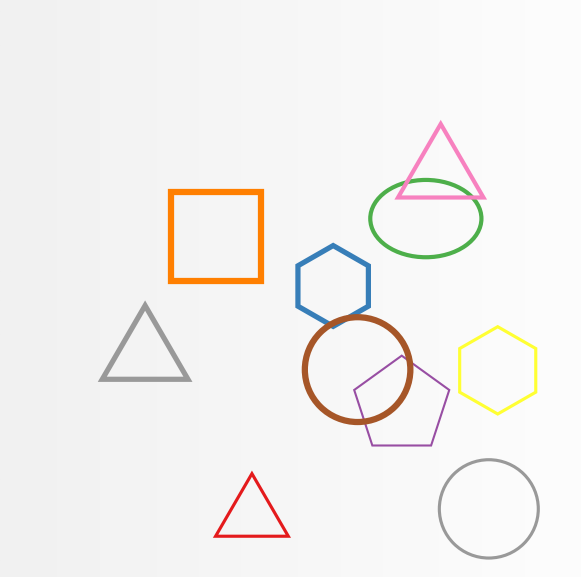[{"shape": "triangle", "thickness": 1.5, "radius": 0.36, "center": [0.433, 0.107]}, {"shape": "hexagon", "thickness": 2.5, "radius": 0.35, "center": [0.573, 0.504]}, {"shape": "oval", "thickness": 2, "radius": 0.48, "center": [0.733, 0.621]}, {"shape": "pentagon", "thickness": 1, "radius": 0.43, "center": [0.691, 0.297]}, {"shape": "square", "thickness": 3, "radius": 0.39, "center": [0.371, 0.59]}, {"shape": "hexagon", "thickness": 1.5, "radius": 0.38, "center": [0.856, 0.358]}, {"shape": "circle", "thickness": 3, "radius": 0.45, "center": [0.615, 0.359]}, {"shape": "triangle", "thickness": 2, "radius": 0.42, "center": [0.758, 0.7]}, {"shape": "triangle", "thickness": 2.5, "radius": 0.43, "center": [0.25, 0.385]}, {"shape": "circle", "thickness": 1.5, "radius": 0.43, "center": [0.841, 0.118]}]